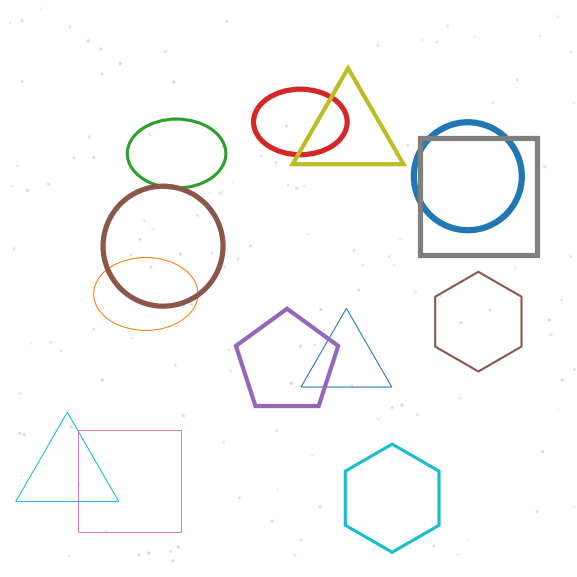[{"shape": "circle", "thickness": 3, "radius": 0.47, "center": [0.81, 0.694]}, {"shape": "triangle", "thickness": 0.5, "radius": 0.45, "center": [0.6, 0.374]}, {"shape": "oval", "thickness": 0.5, "radius": 0.45, "center": [0.252, 0.49]}, {"shape": "oval", "thickness": 1.5, "radius": 0.43, "center": [0.306, 0.733]}, {"shape": "oval", "thickness": 2.5, "radius": 0.41, "center": [0.52, 0.788]}, {"shape": "pentagon", "thickness": 2, "radius": 0.47, "center": [0.497, 0.371]}, {"shape": "hexagon", "thickness": 1, "radius": 0.43, "center": [0.828, 0.442]}, {"shape": "circle", "thickness": 2.5, "radius": 0.52, "center": [0.282, 0.573]}, {"shape": "square", "thickness": 0.5, "radius": 0.44, "center": [0.224, 0.166]}, {"shape": "square", "thickness": 2.5, "radius": 0.51, "center": [0.828, 0.659]}, {"shape": "triangle", "thickness": 2, "radius": 0.55, "center": [0.603, 0.77]}, {"shape": "triangle", "thickness": 0.5, "radius": 0.51, "center": [0.116, 0.182]}, {"shape": "hexagon", "thickness": 1.5, "radius": 0.47, "center": [0.679, 0.136]}]